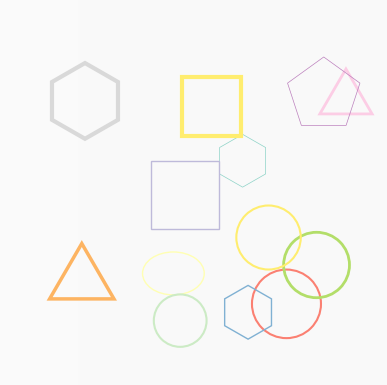[{"shape": "hexagon", "thickness": 0.5, "radius": 0.34, "center": [0.626, 0.583]}, {"shape": "oval", "thickness": 1, "radius": 0.4, "center": [0.447, 0.29]}, {"shape": "square", "thickness": 1, "radius": 0.44, "center": [0.477, 0.493]}, {"shape": "circle", "thickness": 1.5, "radius": 0.45, "center": [0.739, 0.211]}, {"shape": "hexagon", "thickness": 1, "radius": 0.35, "center": [0.64, 0.189]}, {"shape": "triangle", "thickness": 2.5, "radius": 0.48, "center": [0.211, 0.272]}, {"shape": "circle", "thickness": 2, "radius": 0.42, "center": [0.817, 0.312]}, {"shape": "triangle", "thickness": 2, "radius": 0.39, "center": [0.893, 0.743]}, {"shape": "hexagon", "thickness": 3, "radius": 0.49, "center": [0.219, 0.738]}, {"shape": "pentagon", "thickness": 0.5, "radius": 0.49, "center": [0.835, 0.754]}, {"shape": "circle", "thickness": 1.5, "radius": 0.34, "center": [0.465, 0.167]}, {"shape": "square", "thickness": 3, "radius": 0.38, "center": [0.545, 0.723]}, {"shape": "circle", "thickness": 1.5, "radius": 0.42, "center": [0.693, 0.383]}]